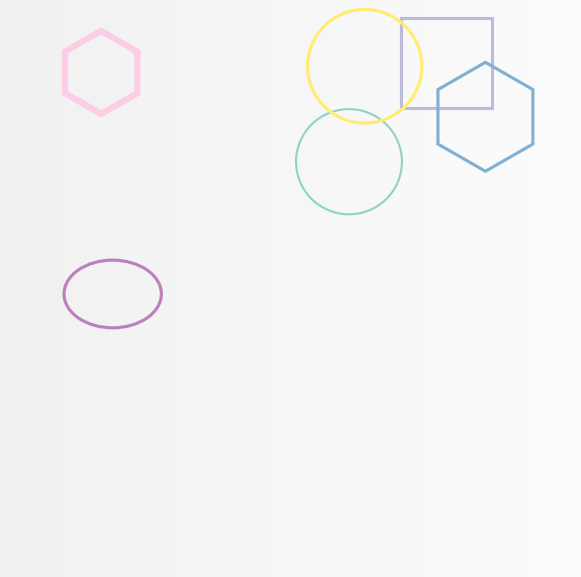[{"shape": "circle", "thickness": 1, "radius": 0.46, "center": [0.6, 0.719]}, {"shape": "square", "thickness": 1.5, "radius": 0.39, "center": [0.768, 0.89]}, {"shape": "hexagon", "thickness": 1.5, "radius": 0.47, "center": [0.835, 0.797]}, {"shape": "hexagon", "thickness": 3, "radius": 0.36, "center": [0.174, 0.874]}, {"shape": "oval", "thickness": 1.5, "radius": 0.42, "center": [0.194, 0.49]}, {"shape": "circle", "thickness": 1.5, "radius": 0.49, "center": [0.627, 0.884]}]